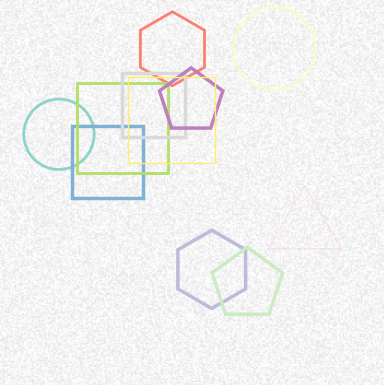[{"shape": "circle", "thickness": 2, "radius": 0.46, "center": [0.153, 0.651]}, {"shape": "circle", "thickness": 1, "radius": 0.53, "center": [0.713, 0.875]}, {"shape": "hexagon", "thickness": 2.5, "radius": 0.51, "center": [0.55, 0.3]}, {"shape": "hexagon", "thickness": 2, "radius": 0.48, "center": [0.448, 0.873]}, {"shape": "square", "thickness": 2.5, "radius": 0.46, "center": [0.28, 0.579]}, {"shape": "square", "thickness": 2, "radius": 0.59, "center": [0.318, 0.667]}, {"shape": "triangle", "thickness": 0.5, "radius": 0.55, "center": [0.792, 0.409]}, {"shape": "square", "thickness": 2.5, "radius": 0.41, "center": [0.399, 0.727]}, {"shape": "pentagon", "thickness": 2.5, "radius": 0.43, "center": [0.497, 0.737]}, {"shape": "pentagon", "thickness": 2.5, "radius": 0.48, "center": [0.642, 0.262]}, {"shape": "square", "thickness": 1, "radius": 0.56, "center": [0.445, 0.689]}]